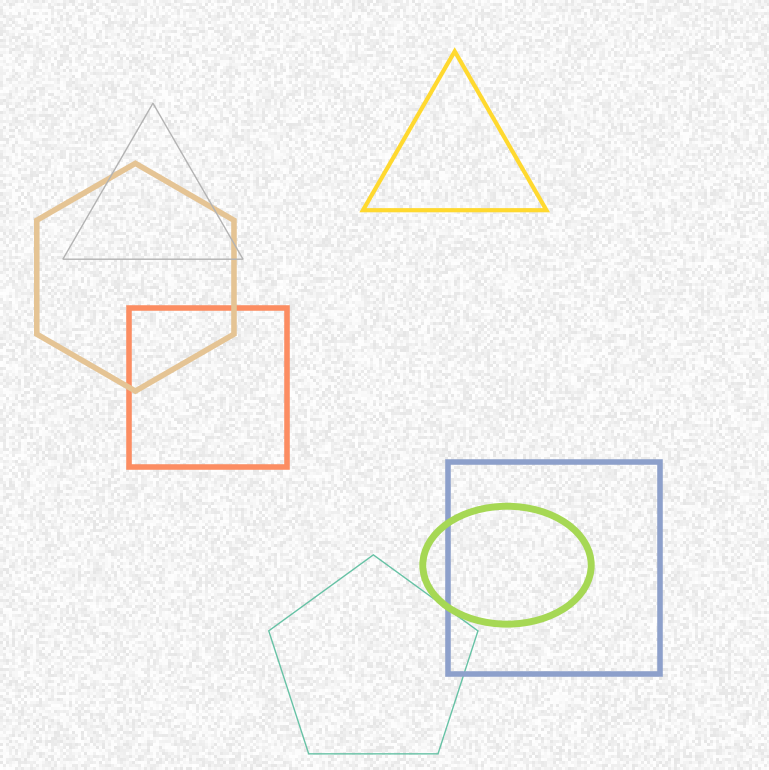[{"shape": "pentagon", "thickness": 0.5, "radius": 0.71, "center": [0.485, 0.137]}, {"shape": "square", "thickness": 2, "radius": 0.51, "center": [0.27, 0.497]}, {"shape": "square", "thickness": 2, "radius": 0.69, "center": [0.719, 0.262]}, {"shape": "oval", "thickness": 2.5, "radius": 0.55, "center": [0.658, 0.266]}, {"shape": "triangle", "thickness": 1.5, "radius": 0.69, "center": [0.591, 0.796]}, {"shape": "hexagon", "thickness": 2, "radius": 0.74, "center": [0.176, 0.64]}, {"shape": "triangle", "thickness": 0.5, "radius": 0.68, "center": [0.199, 0.731]}]